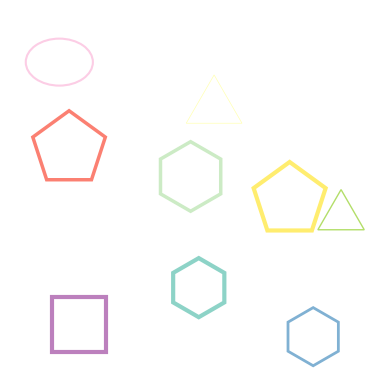[{"shape": "hexagon", "thickness": 3, "radius": 0.38, "center": [0.516, 0.253]}, {"shape": "triangle", "thickness": 0.5, "radius": 0.42, "center": [0.556, 0.722]}, {"shape": "pentagon", "thickness": 2.5, "radius": 0.5, "center": [0.179, 0.613]}, {"shape": "hexagon", "thickness": 2, "radius": 0.38, "center": [0.813, 0.125]}, {"shape": "triangle", "thickness": 1, "radius": 0.35, "center": [0.886, 0.438]}, {"shape": "oval", "thickness": 1.5, "radius": 0.44, "center": [0.154, 0.839]}, {"shape": "square", "thickness": 3, "radius": 0.35, "center": [0.205, 0.157]}, {"shape": "hexagon", "thickness": 2.5, "radius": 0.45, "center": [0.495, 0.542]}, {"shape": "pentagon", "thickness": 3, "radius": 0.49, "center": [0.752, 0.481]}]